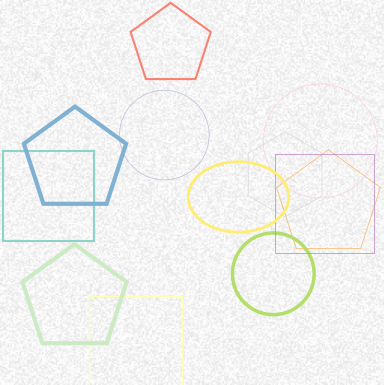[{"shape": "square", "thickness": 1.5, "radius": 0.59, "center": [0.126, 0.491]}, {"shape": "square", "thickness": 1, "radius": 0.6, "center": [0.351, 0.11]}, {"shape": "circle", "thickness": 0.5, "radius": 0.58, "center": [0.427, 0.649]}, {"shape": "pentagon", "thickness": 1.5, "radius": 0.55, "center": [0.443, 0.883]}, {"shape": "pentagon", "thickness": 3, "radius": 0.7, "center": [0.195, 0.584]}, {"shape": "pentagon", "thickness": 0.5, "radius": 0.71, "center": [0.853, 0.469]}, {"shape": "circle", "thickness": 2.5, "radius": 0.53, "center": [0.71, 0.289]}, {"shape": "circle", "thickness": 0.5, "radius": 0.74, "center": [0.832, 0.634]}, {"shape": "hexagon", "thickness": 0.5, "radius": 0.55, "center": [0.741, 0.547]}, {"shape": "square", "thickness": 0.5, "radius": 0.64, "center": [0.842, 0.47]}, {"shape": "pentagon", "thickness": 3, "radius": 0.71, "center": [0.194, 0.224]}, {"shape": "oval", "thickness": 2, "radius": 0.65, "center": [0.619, 0.488]}]